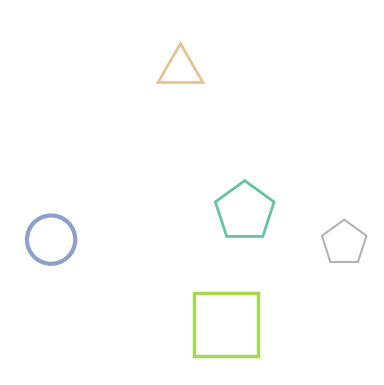[{"shape": "pentagon", "thickness": 2, "radius": 0.4, "center": [0.636, 0.451]}, {"shape": "circle", "thickness": 3, "radius": 0.31, "center": [0.133, 0.378]}, {"shape": "square", "thickness": 2.5, "radius": 0.41, "center": [0.587, 0.157]}, {"shape": "triangle", "thickness": 2, "radius": 0.34, "center": [0.469, 0.819]}, {"shape": "pentagon", "thickness": 1.5, "radius": 0.3, "center": [0.894, 0.369]}]